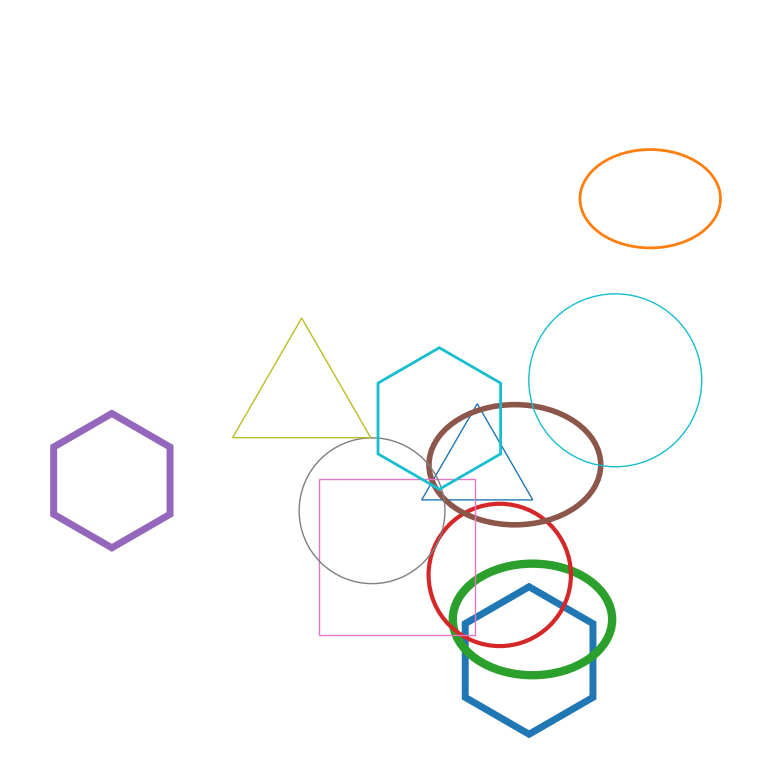[{"shape": "triangle", "thickness": 0.5, "radius": 0.42, "center": [0.62, 0.392]}, {"shape": "hexagon", "thickness": 2.5, "radius": 0.48, "center": [0.687, 0.142]}, {"shape": "oval", "thickness": 1, "radius": 0.46, "center": [0.844, 0.742]}, {"shape": "oval", "thickness": 3, "radius": 0.52, "center": [0.691, 0.196]}, {"shape": "circle", "thickness": 1.5, "radius": 0.46, "center": [0.649, 0.253]}, {"shape": "hexagon", "thickness": 2.5, "radius": 0.44, "center": [0.145, 0.376]}, {"shape": "oval", "thickness": 2, "radius": 0.56, "center": [0.669, 0.396]}, {"shape": "square", "thickness": 0.5, "radius": 0.51, "center": [0.515, 0.276]}, {"shape": "circle", "thickness": 0.5, "radius": 0.47, "center": [0.483, 0.337]}, {"shape": "triangle", "thickness": 0.5, "radius": 0.52, "center": [0.392, 0.483]}, {"shape": "hexagon", "thickness": 1, "radius": 0.46, "center": [0.571, 0.456]}, {"shape": "circle", "thickness": 0.5, "radius": 0.56, "center": [0.799, 0.506]}]